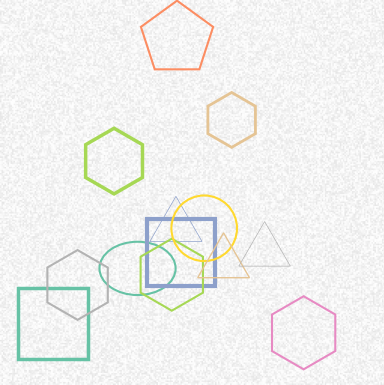[{"shape": "oval", "thickness": 1.5, "radius": 0.49, "center": [0.357, 0.303]}, {"shape": "square", "thickness": 2.5, "radius": 0.46, "center": [0.137, 0.16]}, {"shape": "pentagon", "thickness": 1.5, "radius": 0.49, "center": [0.46, 0.9]}, {"shape": "square", "thickness": 3, "radius": 0.44, "center": [0.47, 0.344]}, {"shape": "triangle", "thickness": 0.5, "radius": 0.39, "center": [0.457, 0.412]}, {"shape": "hexagon", "thickness": 1.5, "radius": 0.47, "center": [0.789, 0.136]}, {"shape": "hexagon", "thickness": 2.5, "radius": 0.43, "center": [0.296, 0.582]}, {"shape": "hexagon", "thickness": 1.5, "radius": 0.47, "center": [0.446, 0.286]}, {"shape": "circle", "thickness": 1.5, "radius": 0.43, "center": [0.53, 0.407]}, {"shape": "triangle", "thickness": 1, "radius": 0.39, "center": [0.581, 0.318]}, {"shape": "hexagon", "thickness": 2, "radius": 0.36, "center": [0.602, 0.689]}, {"shape": "hexagon", "thickness": 1.5, "radius": 0.45, "center": [0.201, 0.26]}, {"shape": "triangle", "thickness": 0.5, "radius": 0.39, "center": [0.687, 0.347]}]